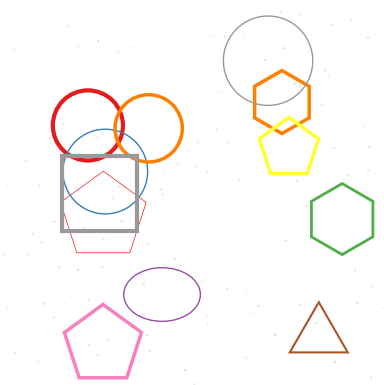[{"shape": "circle", "thickness": 3, "radius": 0.46, "center": [0.228, 0.674]}, {"shape": "pentagon", "thickness": 0.5, "radius": 0.59, "center": [0.268, 0.438]}, {"shape": "circle", "thickness": 1, "radius": 0.55, "center": [0.273, 0.554]}, {"shape": "hexagon", "thickness": 2, "radius": 0.46, "center": [0.889, 0.431]}, {"shape": "oval", "thickness": 1, "radius": 0.5, "center": [0.421, 0.235]}, {"shape": "hexagon", "thickness": 2.5, "radius": 0.41, "center": [0.732, 0.735]}, {"shape": "circle", "thickness": 2.5, "radius": 0.44, "center": [0.386, 0.667]}, {"shape": "pentagon", "thickness": 2.5, "radius": 0.4, "center": [0.75, 0.614]}, {"shape": "triangle", "thickness": 1.5, "radius": 0.43, "center": [0.828, 0.128]}, {"shape": "pentagon", "thickness": 2.5, "radius": 0.53, "center": [0.267, 0.104]}, {"shape": "square", "thickness": 3, "radius": 0.49, "center": [0.257, 0.497]}, {"shape": "circle", "thickness": 1, "radius": 0.58, "center": [0.696, 0.842]}]